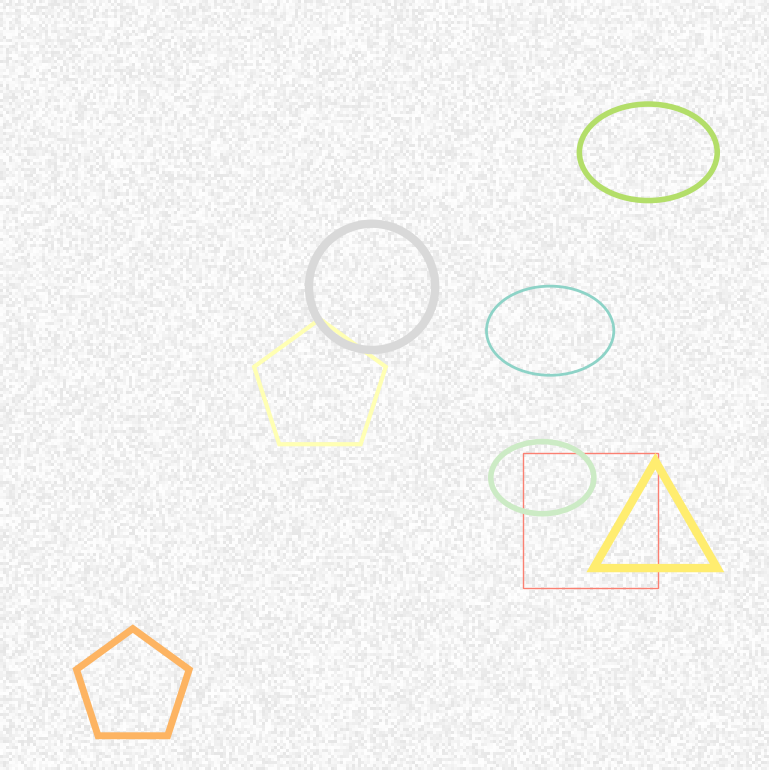[{"shape": "oval", "thickness": 1, "radius": 0.41, "center": [0.714, 0.571]}, {"shape": "pentagon", "thickness": 1.5, "radius": 0.45, "center": [0.416, 0.496]}, {"shape": "square", "thickness": 0.5, "radius": 0.44, "center": [0.767, 0.324]}, {"shape": "pentagon", "thickness": 2.5, "radius": 0.38, "center": [0.173, 0.107]}, {"shape": "oval", "thickness": 2, "radius": 0.45, "center": [0.842, 0.802]}, {"shape": "circle", "thickness": 3, "radius": 0.41, "center": [0.483, 0.627]}, {"shape": "oval", "thickness": 2, "radius": 0.33, "center": [0.704, 0.38]}, {"shape": "triangle", "thickness": 3, "radius": 0.46, "center": [0.851, 0.309]}]